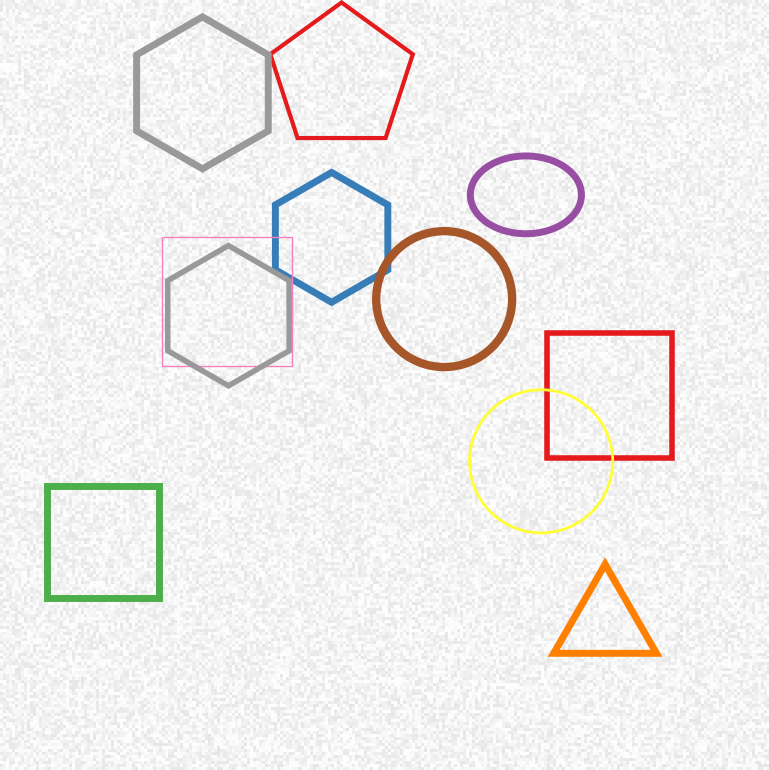[{"shape": "square", "thickness": 2, "radius": 0.41, "center": [0.792, 0.486]}, {"shape": "pentagon", "thickness": 1.5, "radius": 0.49, "center": [0.444, 0.899]}, {"shape": "hexagon", "thickness": 2.5, "radius": 0.42, "center": [0.431, 0.692]}, {"shape": "square", "thickness": 2.5, "radius": 0.36, "center": [0.134, 0.297]}, {"shape": "oval", "thickness": 2.5, "radius": 0.36, "center": [0.683, 0.747]}, {"shape": "triangle", "thickness": 2.5, "radius": 0.39, "center": [0.786, 0.19]}, {"shape": "circle", "thickness": 1, "radius": 0.46, "center": [0.703, 0.401]}, {"shape": "circle", "thickness": 3, "radius": 0.44, "center": [0.577, 0.612]}, {"shape": "square", "thickness": 0.5, "radius": 0.42, "center": [0.295, 0.609]}, {"shape": "hexagon", "thickness": 2, "radius": 0.46, "center": [0.297, 0.59]}, {"shape": "hexagon", "thickness": 2.5, "radius": 0.49, "center": [0.263, 0.879]}]